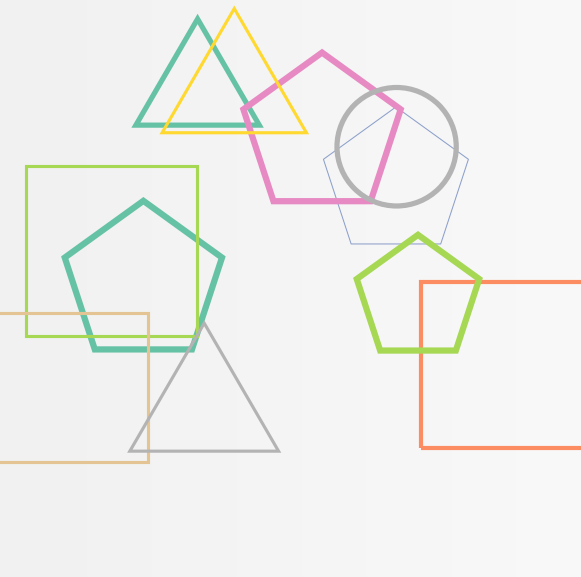[{"shape": "pentagon", "thickness": 3, "radius": 0.71, "center": [0.247, 0.509]}, {"shape": "triangle", "thickness": 2.5, "radius": 0.61, "center": [0.34, 0.844]}, {"shape": "square", "thickness": 2, "radius": 0.72, "center": [0.869, 0.367]}, {"shape": "pentagon", "thickness": 0.5, "radius": 0.66, "center": [0.681, 0.683]}, {"shape": "pentagon", "thickness": 3, "radius": 0.71, "center": [0.554, 0.766]}, {"shape": "pentagon", "thickness": 3, "radius": 0.55, "center": [0.719, 0.482]}, {"shape": "square", "thickness": 1.5, "radius": 0.74, "center": [0.192, 0.565]}, {"shape": "triangle", "thickness": 1.5, "radius": 0.72, "center": [0.403, 0.841]}, {"shape": "square", "thickness": 1.5, "radius": 0.64, "center": [0.126, 0.328]}, {"shape": "circle", "thickness": 2.5, "radius": 0.51, "center": [0.682, 0.745]}, {"shape": "triangle", "thickness": 1.5, "radius": 0.74, "center": [0.351, 0.292]}]